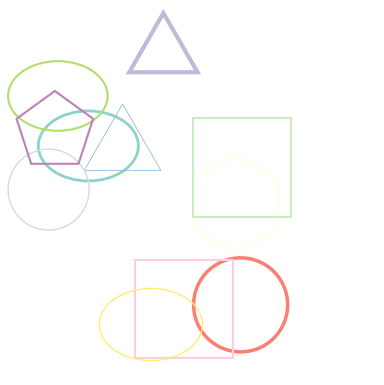[{"shape": "oval", "thickness": 2, "radius": 0.65, "center": [0.229, 0.621]}, {"shape": "hexagon", "thickness": 0.5, "radius": 0.64, "center": [0.612, 0.471]}, {"shape": "triangle", "thickness": 3, "radius": 0.51, "center": [0.424, 0.864]}, {"shape": "circle", "thickness": 2.5, "radius": 0.61, "center": [0.625, 0.208]}, {"shape": "triangle", "thickness": 0.5, "radius": 0.58, "center": [0.318, 0.615]}, {"shape": "oval", "thickness": 1.5, "radius": 0.65, "center": [0.15, 0.751]}, {"shape": "square", "thickness": 1.5, "radius": 0.64, "center": [0.478, 0.198]}, {"shape": "circle", "thickness": 1, "radius": 0.53, "center": [0.126, 0.508]}, {"shape": "pentagon", "thickness": 1.5, "radius": 0.52, "center": [0.142, 0.659]}, {"shape": "square", "thickness": 1.5, "radius": 0.64, "center": [0.63, 0.565]}, {"shape": "oval", "thickness": 1, "radius": 0.67, "center": [0.392, 0.157]}]